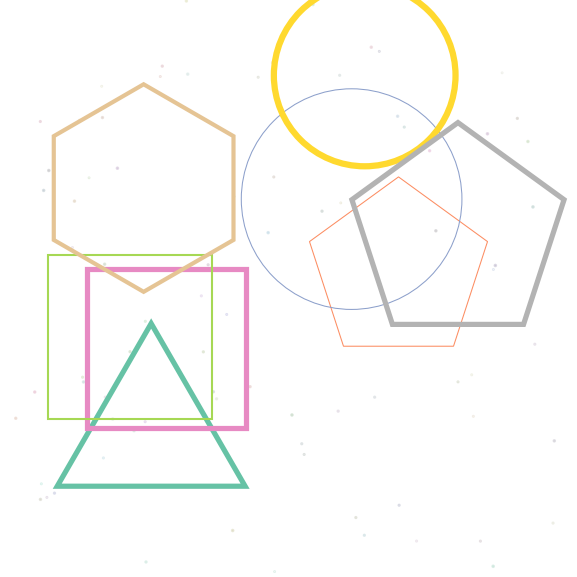[{"shape": "triangle", "thickness": 2.5, "radius": 0.94, "center": [0.262, 0.251]}, {"shape": "pentagon", "thickness": 0.5, "radius": 0.81, "center": [0.69, 0.531]}, {"shape": "circle", "thickness": 0.5, "radius": 0.96, "center": [0.609, 0.654]}, {"shape": "square", "thickness": 2.5, "radius": 0.69, "center": [0.289, 0.396]}, {"shape": "square", "thickness": 1, "radius": 0.71, "center": [0.225, 0.416]}, {"shape": "circle", "thickness": 3, "radius": 0.79, "center": [0.632, 0.868]}, {"shape": "hexagon", "thickness": 2, "radius": 0.9, "center": [0.249, 0.673]}, {"shape": "pentagon", "thickness": 2.5, "radius": 0.97, "center": [0.793, 0.594]}]